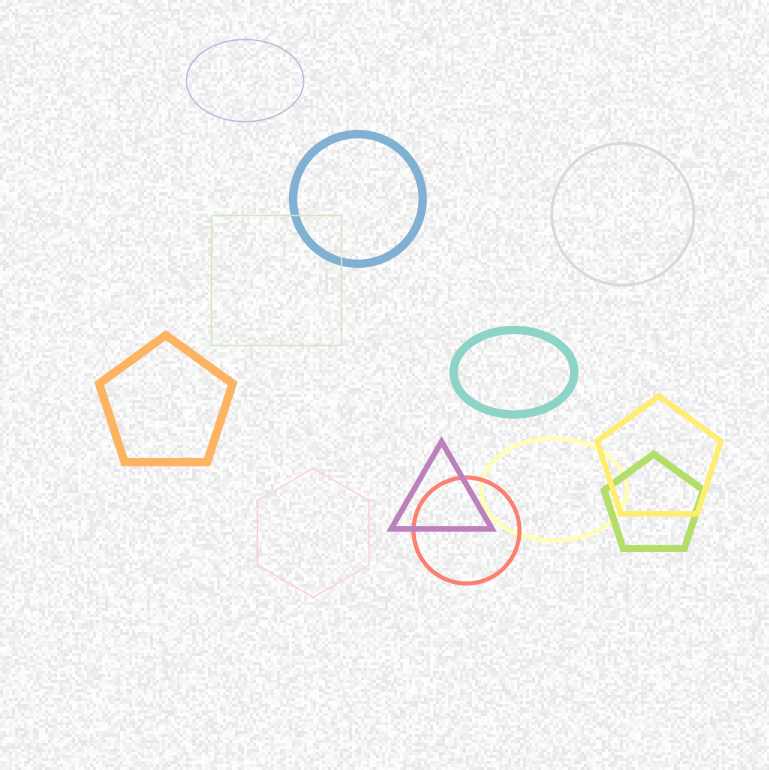[{"shape": "oval", "thickness": 3, "radius": 0.39, "center": [0.667, 0.517]}, {"shape": "oval", "thickness": 1.5, "radius": 0.47, "center": [0.719, 0.364]}, {"shape": "oval", "thickness": 0.5, "radius": 0.38, "center": [0.318, 0.895]}, {"shape": "circle", "thickness": 1.5, "radius": 0.34, "center": [0.606, 0.311]}, {"shape": "circle", "thickness": 3, "radius": 0.42, "center": [0.465, 0.742]}, {"shape": "pentagon", "thickness": 3, "radius": 0.46, "center": [0.215, 0.474]}, {"shape": "pentagon", "thickness": 2.5, "radius": 0.34, "center": [0.849, 0.342]}, {"shape": "hexagon", "thickness": 0.5, "radius": 0.42, "center": [0.407, 0.308]}, {"shape": "circle", "thickness": 1, "radius": 0.46, "center": [0.809, 0.722]}, {"shape": "triangle", "thickness": 2, "radius": 0.38, "center": [0.573, 0.351]}, {"shape": "square", "thickness": 0.5, "radius": 0.42, "center": [0.358, 0.637]}, {"shape": "pentagon", "thickness": 2, "radius": 0.42, "center": [0.856, 0.401]}]